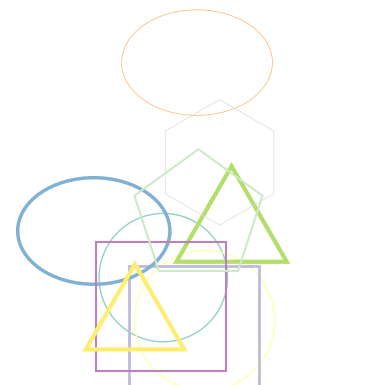[{"shape": "circle", "thickness": 1, "radius": 0.83, "center": [0.424, 0.279]}, {"shape": "circle", "thickness": 1, "radius": 0.91, "center": [0.532, 0.167]}, {"shape": "square", "thickness": 2, "radius": 0.84, "center": [0.504, 0.141]}, {"shape": "oval", "thickness": 2.5, "radius": 0.99, "center": [0.244, 0.4]}, {"shape": "oval", "thickness": 0.5, "radius": 0.98, "center": [0.512, 0.837]}, {"shape": "triangle", "thickness": 3, "radius": 0.83, "center": [0.602, 0.403]}, {"shape": "hexagon", "thickness": 0.5, "radius": 0.81, "center": [0.57, 0.578]}, {"shape": "square", "thickness": 1.5, "radius": 0.84, "center": [0.419, 0.204]}, {"shape": "pentagon", "thickness": 1.5, "radius": 0.87, "center": [0.515, 0.438]}, {"shape": "triangle", "thickness": 3, "radius": 0.74, "center": [0.351, 0.166]}]